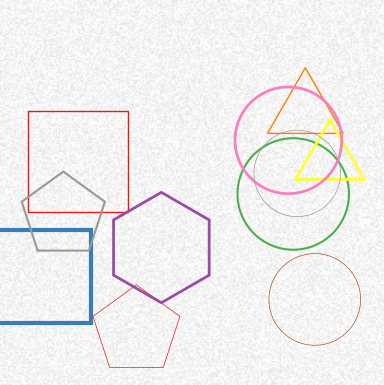[{"shape": "square", "thickness": 1, "radius": 0.66, "center": [0.203, 0.581]}, {"shape": "pentagon", "thickness": 0.5, "radius": 0.59, "center": [0.354, 0.142]}, {"shape": "square", "thickness": 3, "radius": 0.6, "center": [0.116, 0.282]}, {"shape": "circle", "thickness": 1.5, "radius": 0.72, "center": [0.762, 0.496]}, {"shape": "hexagon", "thickness": 2, "radius": 0.72, "center": [0.419, 0.357]}, {"shape": "triangle", "thickness": 1, "radius": 0.57, "center": [0.793, 0.71]}, {"shape": "triangle", "thickness": 2, "radius": 0.51, "center": [0.857, 0.586]}, {"shape": "circle", "thickness": 0.5, "radius": 0.6, "center": [0.818, 0.222]}, {"shape": "circle", "thickness": 2, "radius": 0.69, "center": [0.749, 0.636]}, {"shape": "pentagon", "thickness": 1.5, "radius": 0.57, "center": [0.164, 0.441]}, {"shape": "circle", "thickness": 0.5, "radius": 0.56, "center": [0.772, 0.55]}]